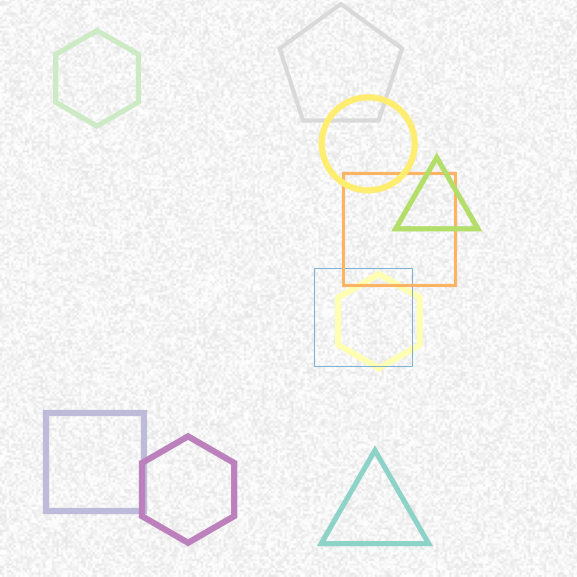[{"shape": "triangle", "thickness": 2.5, "radius": 0.54, "center": [0.649, 0.112]}, {"shape": "hexagon", "thickness": 3, "radius": 0.41, "center": [0.656, 0.443]}, {"shape": "square", "thickness": 3, "radius": 0.42, "center": [0.164, 0.199]}, {"shape": "square", "thickness": 0.5, "radius": 0.42, "center": [0.628, 0.45]}, {"shape": "square", "thickness": 1.5, "radius": 0.48, "center": [0.692, 0.603]}, {"shape": "triangle", "thickness": 2.5, "radius": 0.41, "center": [0.756, 0.644]}, {"shape": "pentagon", "thickness": 2, "radius": 0.56, "center": [0.59, 0.881]}, {"shape": "hexagon", "thickness": 3, "radius": 0.46, "center": [0.326, 0.151]}, {"shape": "hexagon", "thickness": 2.5, "radius": 0.41, "center": [0.168, 0.864]}, {"shape": "circle", "thickness": 3, "radius": 0.4, "center": [0.638, 0.75]}]